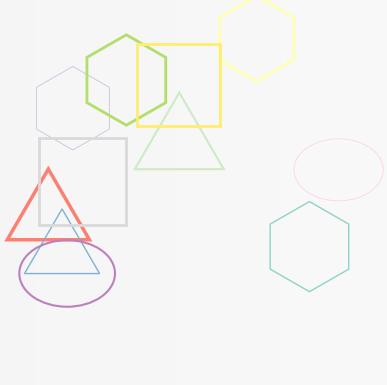[{"shape": "hexagon", "thickness": 1, "radius": 0.59, "center": [0.799, 0.359]}, {"shape": "hexagon", "thickness": 2, "radius": 0.55, "center": [0.662, 0.9]}, {"shape": "hexagon", "thickness": 0.5, "radius": 0.54, "center": [0.188, 0.719]}, {"shape": "triangle", "thickness": 2.5, "radius": 0.61, "center": [0.125, 0.439]}, {"shape": "triangle", "thickness": 1, "radius": 0.56, "center": [0.16, 0.345]}, {"shape": "hexagon", "thickness": 2, "radius": 0.59, "center": [0.326, 0.792]}, {"shape": "oval", "thickness": 0.5, "radius": 0.58, "center": [0.874, 0.559]}, {"shape": "square", "thickness": 2, "radius": 0.57, "center": [0.213, 0.528]}, {"shape": "oval", "thickness": 1.5, "radius": 0.62, "center": [0.173, 0.29]}, {"shape": "triangle", "thickness": 1.5, "radius": 0.66, "center": [0.463, 0.627]}, {"shape": "square", "thickness": 2, "radius": 0.54, "center": [0.46, 0.779]}]